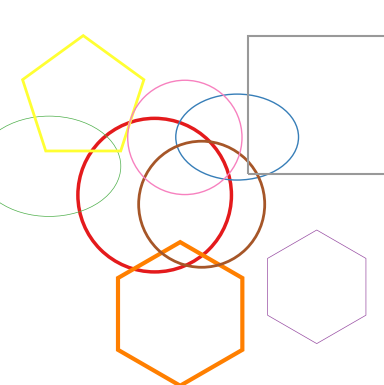[{"shape": "circle", "thickness": 2.5, "radius": 1.0, "center": [0.402, 0.493]}, {"shape": "oval", "thickness": 1, "radius": 0.8, "center": [0.616, 0.644]}, {"shape": "oval", "thickness": 0.5, "radius": 0.93, "center": [0.128, 0.568]}, {"shape": "hexagon", "thickness": 0.5, "radius": 0.74, "center": [0.823, 0.255]}, {"shape": "hexagon", "thickness": 3, "radius": 0.93, "center": [0.468, 0.185]}, {"shape": "pentagon", "thickness": 2, "radius": 0.83, "center": [0.216, 0.742]}, {"shape": "circle", "thickness": 2, "radius": 0.82, "center": [0.524, 0.47]}, {"shape": "circle", "thickness": 1, "radius": 0.74, "center": [0.48, 0.643]}, {"shape": "square", "thickness": 1.5, "radius": 0.9, "center": [0.823, 0.727]}]